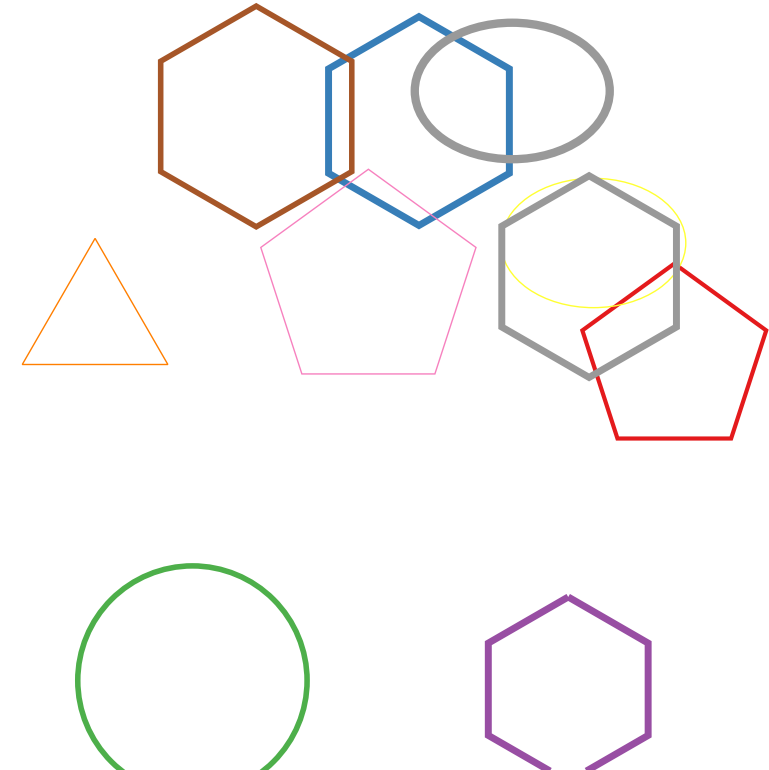[{"shape": "pentagon", "thickness": 1.5, "radius": 0.63, "center": [0.876, 0.532]}, {"shape": "hexagon", "thickness": 2.5, "radius": 0.68, "center": [0.544, 0.843]}, {"shape": "circle", "thickness": 2, "radius": 0.74, "center": [0.25, 0.116]}, {"shape": "hexagon", "thickness": 2.5, "radius": 0.6, "center": [0.738, 0.105]}, {"shape": "triangle", "thickness": 0.5, "radius": 0.55, "center": [0.123, 0.581]}, {"shape": "oval", "thickness": 0.5, "radius": 0.6, "center": [0.771, 0.684]}, {"shape": "hexagon", "thickness": 2, "radius": 0.72, "center": [0.333, 0.849]}, {"shape": "pentagon", "thickness": 0.5, "radius": 0.73, "center": [0.478, 0.633]}, {"shape": "hexagon", "thickness": 2.5, "radius": 0.65, "center": [0.765, 0.641]}, {"shape": "oval", "thickness": 3, "radius": 0.63, "center": [0.665, 0.882]}]